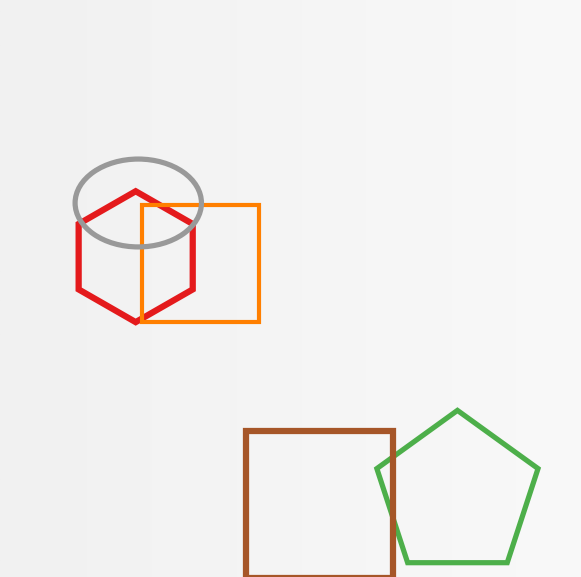[{"shape": "hexagon", "thickness": 3, "radius": 0.57, "center": [0.233, 0.555]}, {"shape": "pentagon", "thickness": 2.5, "radius": 0.73, "center": [0.787, 0.143]}, {"shape": "square", "thickness": 2, "radius": 0.51, "center": [0.345, 0.543]}, {"shape": "square", "thickness": 3, "radius": 0.63, "center": [0.549, 0.125]}, {"shape": "oval", "thickness": 2.5, "radius": 0.54, "center": [0.238, 0.648]}]